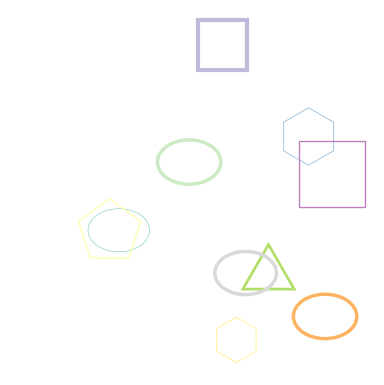[{"shape": "oval", "thickness": 0.5, "radius": 0.4, "center": [0.309, 0.402]}, {"shape": "pentagon", "thickness": 1, "radius": 0.42, "center": [0.285, 0.399]}, {"shape": "square", "thickness": 3, "radius": 0.32, "center": [0.578, 0.883]}, {"shape": "hexagon", "thickness": 0.5, "radius": 0.37, "center": [0.801, 0.645]}, {"shape": "oval", "thickness": 2.5, "radius": 0.41, "center": [0.844, 0.178]}, {"shape": "triangle", "thickness": 2, "radius": 0.39, "center": [0.697, 0.288]}, {"shape": "oval", "thickness": 2.5, "radius": 0.4, "center": [0.638, 0.291]}, {"shape": "square", "thickness": 1, "radius": 0.43, "center": [0.863, 0.549]}, {"shape": "oval", "thickness": 2.5, "radius": 0.41, "center": [0.491, 0.579]}, {"shape": "hexagon", "thickness": 0.5, "radius": 0.29, "center": [0.614, 0.117]}]